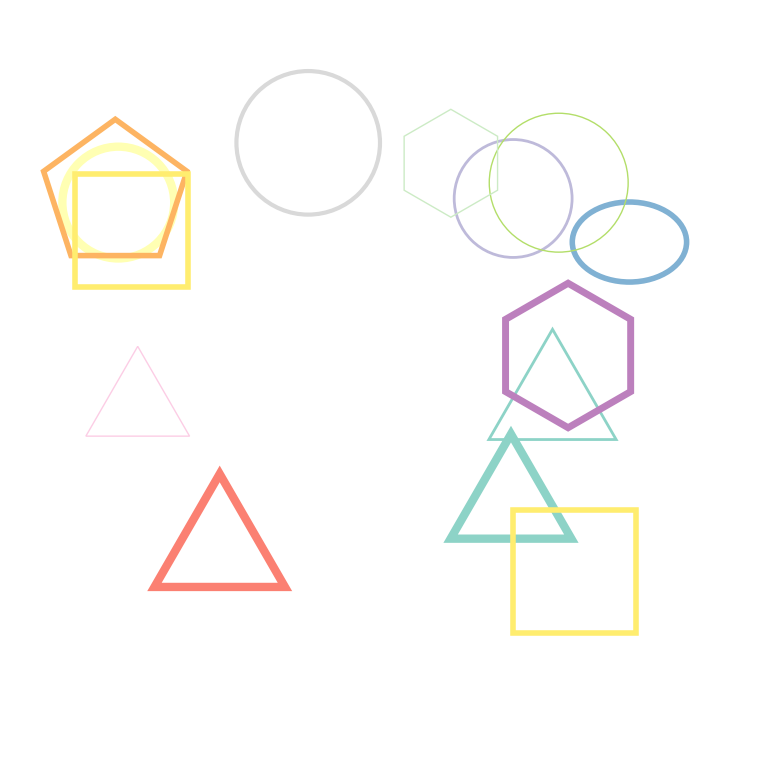[{"shape": "triangle", "thickness": 3, "radius": 0.45, "center": [0.664, 0.346]}, {"shape": "triangle", "thickness": 1, "radius": 0.48, "center": [0.718, 0.477]}, {"shape": "circle", "thickness": 3, "radius": 0.36, "center": [0.154, 0.737]}, {"shape": "circle", "thickness": 1, "radius": 0.38, "center": [0.666, 0.742]}, {"shape": "triangle", "thickness": 3, "radius": 0.49, "center": [0.285, 0.287]}, {"shape": "oval", "thickness": 2, "radius": 0.37, "center": [0.817, 0.686]}, {"shape": "pentagon", "thickness": 2, "radius": 0.49, "center": [0.15, 0.747]}, {"shape": "circle", "thickness": 0.5, "radius": 0.45, "center": [0.726, 0.763]}, {"shape": "triangle", "thickness": 0.5, "radius": 0.39, "center": [0.179, 0.472]}, {"shape": "circle", "thickness": 1.5, "radius": 0.47, "center": [0.4, 0.815]}, {"shape": "hexagon", "thickness": 2.5, "radius": 0.47, "center": [0.738, 0.538]}, {"shape": "hexagon", "thickness": 0.5, "radius": 0.35, "center": [0.586, 0.788]}, {"shape": "square", "thickness": 2, "radius": 0.37, "center": [0.171, 0.701]}, {"shape": "square", "thickness": 2, "radius": 0.4, "center": [0.746, 0.257]}]